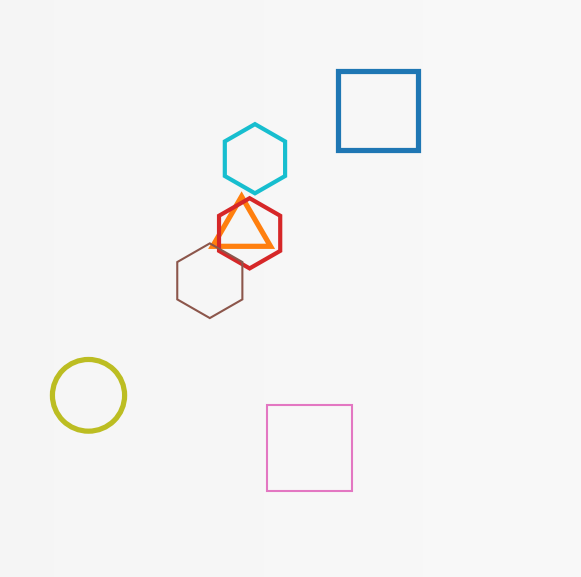[{"shape": "square", "thickness": 2.5, "radius": 0.34, "center": [0.65, 0.808]}, {"shape": "triangle", "thickness": 2.5, "radius": 0.29, "center": [0.416, 0.601]}, {"shape": "hexagon", "thickness": 2, "radius": 0.3, "center": [0.429, 0.595]}, {"shape": "hexagon", "thickness": 1, "radius": 0.32, "center": [0.361, 0.513]}, {"shape": "square", "thickness": 1, "radius": 0.37, "center": [0.532, 0.223]}, {"shape": "circle", "thickness": 2.5, "radius": 0.31, "center": [0.152, 0.315]}, {"shape": "hexagon", "thickness": 2, "radius": 0.3, "center": [0.439, 0.724]}]